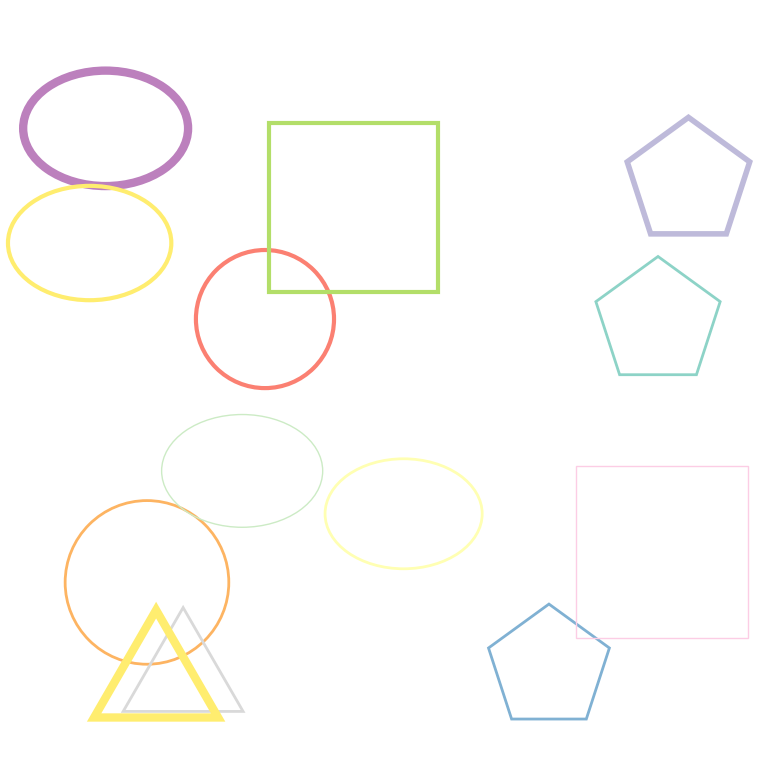[{"shape": "pentagon", "thickness": 1, "radius": 0.42, "center": [0.855, 0.582]}, {"shape": "oval", "thickness": 1, "radius": 0.51, "center": [0.524, 0.333]}, {"shape": "pentagon", "thickness": 2, "radius": 0.42, "center": [0.894, 0.764]}, {"shape": "circle", "thickness": 1.5, "radius": 0.45, "center": [0.344, 0.586]}, {"shape": "pentagon", "thickness": 1, "radius": 0.41, "center": [0.713, 0.133]}, {"shape": "circle", "thickness": 1, "radius": 0.53, "center": [0.191, 0.244]}, {"shape": "square", "thickness": 1.5, "radius": 0.55, "center": [0.459, 0.731]}, {"shape": "square", "thickness": 0.5, "radius": 0.56, "center": [0.86, 0.283]}, {"shape": "triangle", "thickness": 1, "radius": 0.45, "center": [0.238, 0.121]}, {"shape": "oval", "thickness": 3, "radius": 0.54, "center": [0.137, 0.833]}, {"shape": "oval", "thickness": 0.5, "radius": 0.52, "center": [0.314, 0.388]}, {"shape": "oval", "thickness": 1.5, "radius": 0.53, "center": [0.116, 0.684]}, {"shape": "triangle", "thickness": 3, "radius": 0.46, "center": [0.203, 0.115]}]